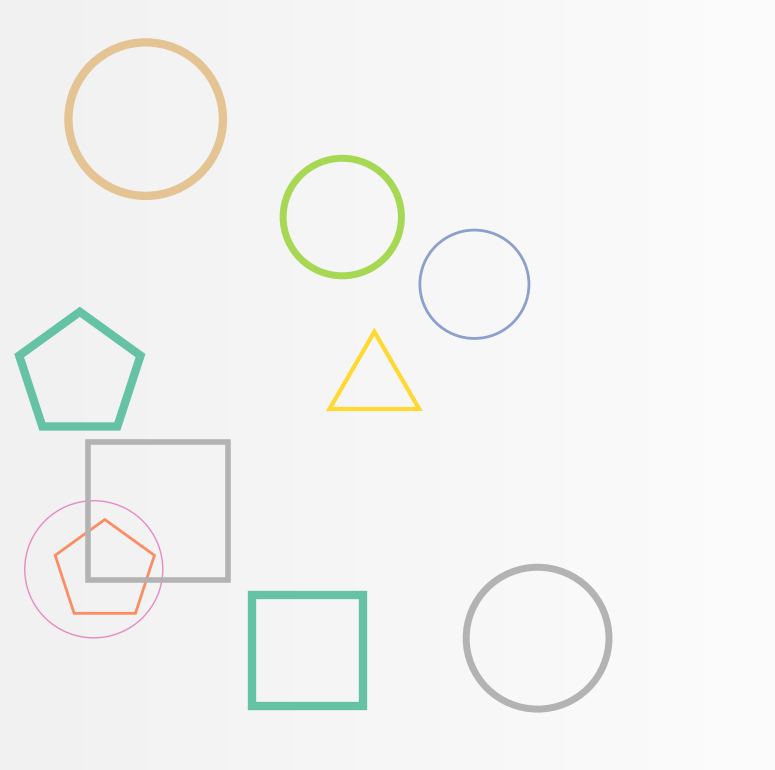[{"shape": "pentagon", "thickness": 3, "radius": 0.41, "center": [0.103, 0.513]}, {"shape": "square", "thickness": 3, "radius": 0.36, "center": [0.397, 0.156]}, {"shape": "pentagon", "thickness": 1, "radius": 0.34, "center": [0.135, 0.258]}, {"shape": "circle", "thickness": 1, "radius": 0.35, "center": [0.612, 0.631]}, {"shape": "circle", "thickness": 0.5, "radius": 0.45, "center": [0.121, 0.261]}, {"shape": "circle", "thickness": 2.5, "radius": 0.38, "center": [0.442, 0.718]}, {"shape": "triangle", "thickness": 1.5, "radius": 0.33, "center": [0.483, 0.502]}, {"shape": "circle", "thickness": 3, "radius": 0.5, "center": [0.188, 0.845]}, {"shape": "circle", "thickness": 2.5, "radius": 0.46, "center": [0.694, 0.171]}, {"shape": "square", "thickness": 2, "radius": 0.45, "center": [0.204, 0.337]}]